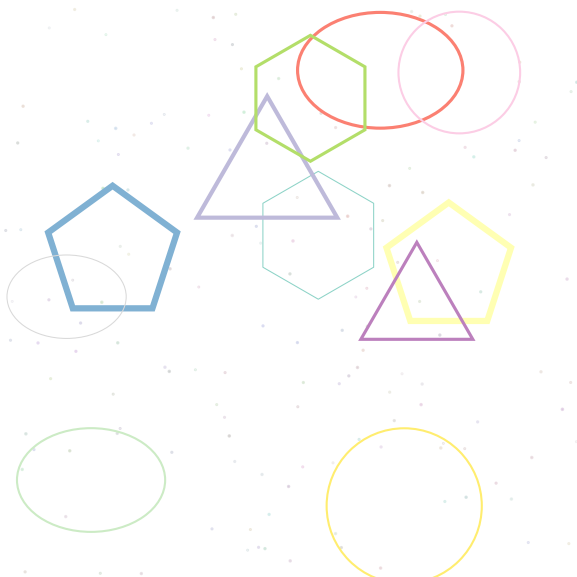[{"shape": "hexagon", "thickness": 0.5, "radius": 0.55, "center": [0.551, 0.592]}, {"shape": "pentagon", "thickness": 3, "radius": 0.57, "center": [0.777, 0.535]}, {"shape": "triangle", "thickness": 2, "radius": 0.7, "center": [0.463, 0.692]}, {"shape": "oval", "thickness": 1.5, "radius": 0.72, "center": [0.658, 0.877]}, {"shape": "pentagon", "thickness": 3, "radius": 0.59, "center": [0.195, 0.56]}, {"shape": "hexagon", "thickness": 1.5, "radius": 0.55, "center": [0.538, 0.829]}, {"shape": "circle", "thickness": 1, "radius": 0.53, "center": [0.795, 0.874]}, {"shape": "oval", "thickness": 0.5, "radius": 0.52, "center": [0.115, 0.485]}, {"shape": "triangle", "thickness": 1.5, "radius": 0.56, "center": [0.722, 0.468]}, {"shape": "oval", "thickness": 1, "radius": 0.64, "center": [0.158, 0.168]}, {"shape": "circle", "thickness": 1, "radius": 0.67, "center": [0.7, 0.123]}]